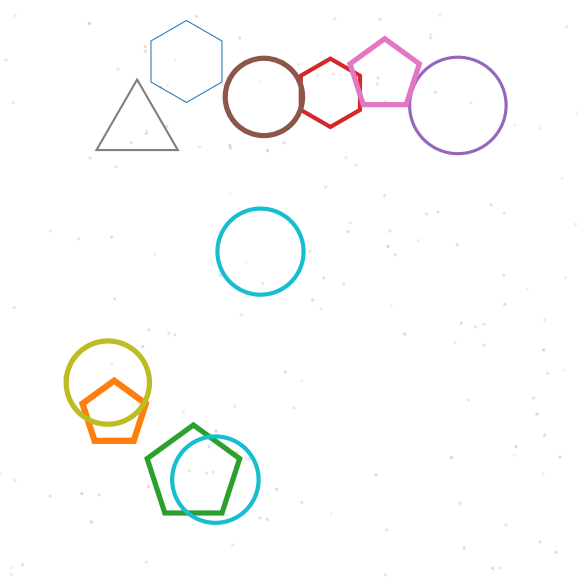[{"shape": "hexagon", "thickness": 0.5, "radius": 0.35, "center": [0.323, 0.893]}, {"shape": "pentagon", "thickness": 3, "radius": 0.29, "center": [0.198, 0.282]}, {"shape": "pentagon", "thickness": 2.5, "radius": 0.42, "center": [0.335, 0.179]}, {"shape": "hexagon", "thickness": 2, "radius": 0.3, "center": [0.572, 0.838]}, {"shape": "circle", "thickness": 1.5, "radius": 0.42, "center": [0.793, 0.817]}, {"shape": "circle", "thickness": 2.5, "radius": 0.33, "center": [0.457, 0.831]}, {"shape": "pentagon", "thickness": 2.5, "radius": 0.32, "center": [0.666, 0.869]}, {"shape": "triangle", "thickness": 1, "radius": 0.41, "center": [0.237, 0.78]}, {"shape": "circle", "thickness": 2.5, "radius": 0.36, "center": [0.187, 0.337]}, {"shape": "circle", "thickness": 2, "radius": 0.37, "center": [0.451, 0.563]}, {"shape": "circle", "thickness": 2, "radius": 0.37, "center": [0.373, 0.169]}]